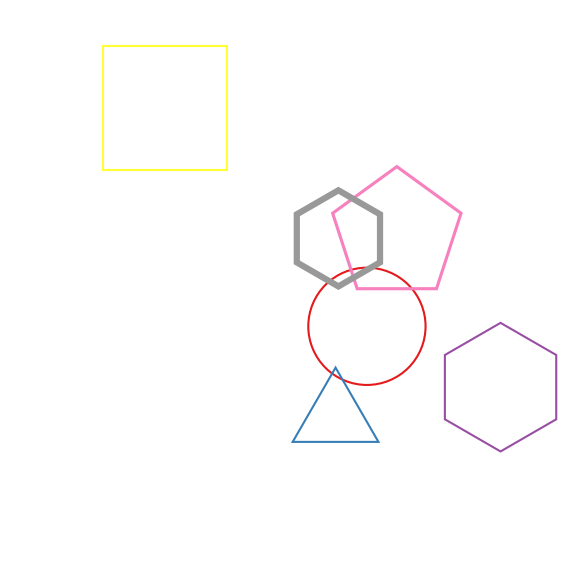[{"shape": "circle", "thickness": 1, "radius": 0.51, "center": [0.635, 0.434]}, {"shape": "triangle", "thickness": 1, "radius": 0.43, "center": [0.581, 0.277]}, {"shape": "hexagon", "thickness": 1, "radius": 0.56, "center": [0.867, 0.329]}, {"shape": "square", "thickness": 1, "radius": 0.54, "center": [0.286, 0.812]}, {"shape": "pentagon", "thickness": 1.5, "radius": 0.58, "center": [0.687, 0.594]}, {"shape": "hexagon", "thickness": 3, "radius": 0.42, "center": [0.586, 0.586]}]